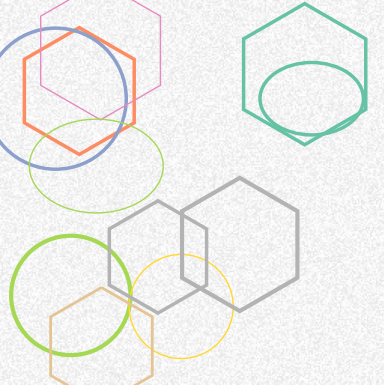[{"shape": "oval", "thickness": 2.5, "radius": 0.67, "center": [0.81, 0.744]}, {"shape": "hexagon", "thickness": 2.5, "radius": 0.92, "center": [0.791, 0.807]}, {"shape": "hexagon", "thickness": 2.5, "radius": 0.82, "center": [0.206, 0.764]}, {"shape": "circle", "thickness": 2.5, "radius": 0.92, "center": [0.145, 0.744]}, {"shape": "hexagon", "thickness": 1, "radius": 0.9, "center": [0.261, 0.868]}, {"shape": "oval", "thickness": 1, "radius": 0.87, "center": [0.25, 0.569]}, {"shape": "circle", "thickness": 3, "radius": 0.78, "center": [0.184, 0.233]}, {"shape": "circle", "thickness": 1, "radius": 0.68, "center": [0.471, 0.204]}, {"shape": "hexagon", "thickness": 2, "radius": 0.76, "center": [0.264, 0.101]}, {"shape": "hexagon", "thickness": 3, "radius": 0.86, "center": [0.623, 0.365]}, {"shape": "hexagon", "thickness": 2.5, "radius": 0.73, "center": [0.41, 0.333]}]